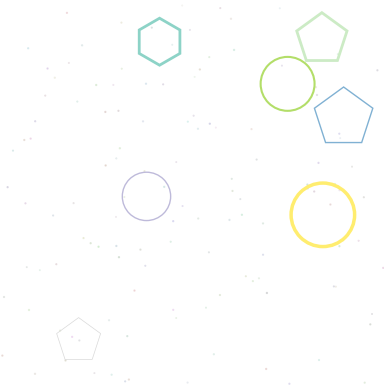[{"shape": "hexagon", "thickness": 2, "radius": 0.31, "center": [0.414, 0.892]}, {"shape": "circle", "thickness": 1, "radius": 0.31, "center": [0.38, 0.49]}, {"shape": "pentagon", "thickness": 1, "radius": 0.4, "center": [0.893, 0.694]}, {"shape": "circle", "thickness": 1.5, "radius": 0.35, "center": [0.747, 0.782]}, {"shape": "pentagon", "thickness": 0.5, "radius": 0.3, "center": [0.204, 0.115]}, {"shape": "pentagon", "thickness": 2, "radius": 0.34, "center": [0.836, 0.898]}, {"shape": "circle", "thickness": 2.5, "radius": 0.41, "center": [0.839, 0.442]}]